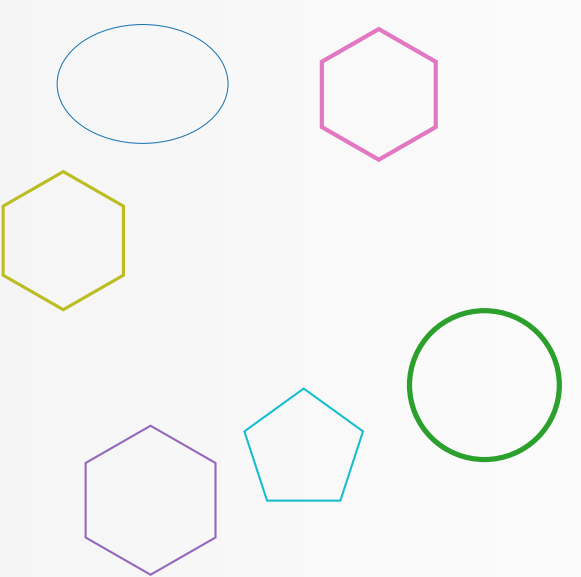[{"shape": "oval", "thickness": 0.5, "radius": 0.74, "center": [0.245, 0.854]}, {"shape": "circle", "thickness": 2.5, "radius": 0.64, "center": [0.833, 0.332]}, {"shape": "hexagon", "thickness": 1, "radius": 0.65, "center": [0.259, 0.133]}, {"shape": "hexagon", "thickness": 2, "radius": 0.57, "center": [0.652, 0.836]}, {"shape": "hexagon", "thickness": 1.5, "radius": 0.6, "center": [0.109, 0.582]}, {"shape": "pentagon", "thickness": 1, "radius": 0.54, "center": [0.523, 0.219]}]